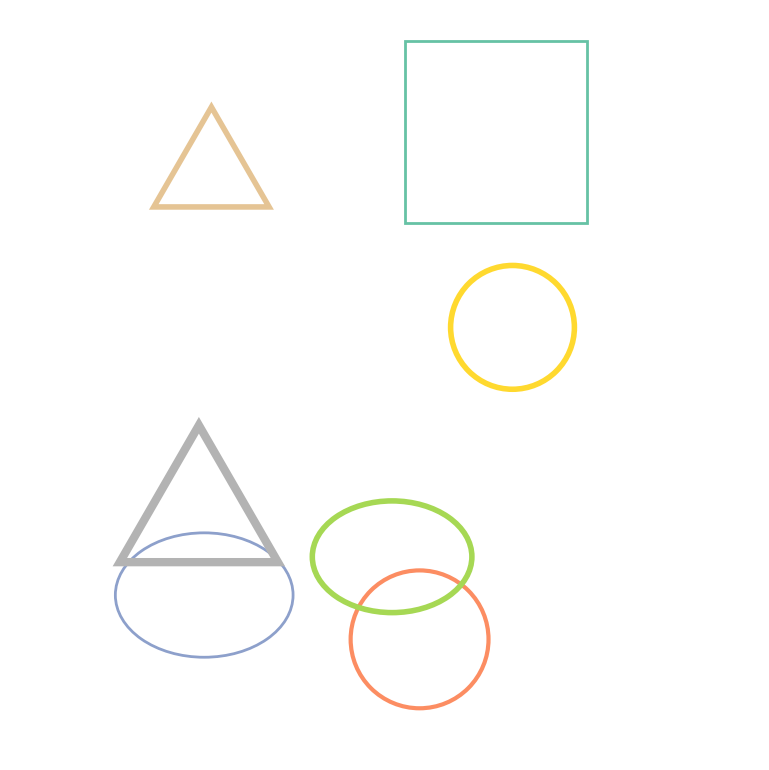[{"shape": "square", "thickness": 1, "radius": 0.59, "center": [0.644, 0.828]}, {"shape": "circle", "thickness": 1.5, "radius": 0.45, "center": [0.545, 0.17]}, {"shape": "oval", "thickness": 1, "radius": 0.58, "center": [0.265, 0.227]}, {"shape": "oval", "thickness": 2, "radius": 0.52, "center": [0.509, 0.277]}, {"shape": "circle", "thickness": 2, "radius": 0.4, "center": [0.666, 0.575]}, {"shape": "triangle", "thickness": 2, "radius": 0.43, "center": [0.275, 0.774]}, {"shape": "triangle", "thickness": 3, "radius": 0.59, "center": [0.258, 0.329]}]